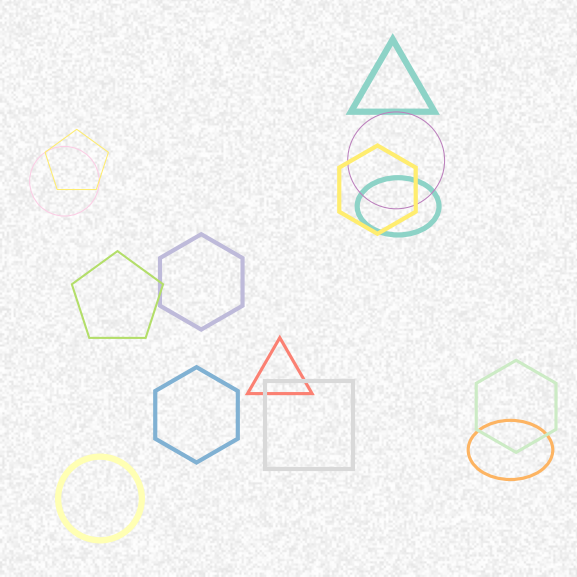[{"shape": "triangle", "thickness": 3, "radius": 0.42, "center": [0.68, 0.847]}, {"shape": "oval", "thickness": 2.5, "radius": 0.35, "center": [0.689, 0.642]}, {"shape": "circle", "thickness": 3, "radius": 0.36, "center": [0.173, 0.136]}, {"shape": "hexagon", "thickness": 2, "radius": 0.41, "center": [0.349, 0.511]}, {"shape": "triangle", "thickness": 1.5, "radius": 0.32, "center": [0.485, 0.35]}, {"shape": "hexagon", "thickness": 2, "radius": 0.41, "center": [0.34, 0.281]}, {"shape": "oval", "thickness": 1.5, "radius": 0.37, "center": [0.884, 0.22]}, {"shape": "pentagon", "thickness": 1, "radius": 0.42, "center": [0.203, 0.481]}, {"shape": "circle", "thickness": 0.5, "radius": 0.3, "center": [0.112, 0.685]}, {"shape": "square", "thickness": 2, "radius": 0.38, "center": [0.535, 0.264]}, {"shape": "circle", "thickness": 0.5, "radius": 0.42, "center": [0.686, 0.721]}, {"shape": "hexagon", "thickness": 1.5, "radius": 0.4, "center": [0.894, 0.296]}, {"shape": "pentagon", "thickness": 0.5, "radius": 0.29, "center": [0.133, 0.718]}, {"shape": "hexagon", "thickness": 2, "radius": 0.38, "center": [0.654, 0.671]}]